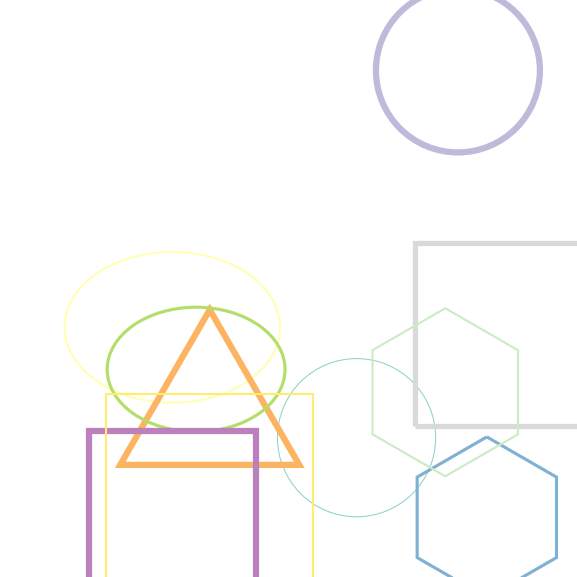[{"shape": "circle", "thickness": 0.5, "radius": 0.68, "center": [0.617, 0.241]}, {"shape": "oval", "thickness": 1, "radius": 0.93, "center": [0.298, 0.432]}, {"shape": "circle", "thickness": 3, "radius": 0.71, "center": [0.793, 0.877]}, {"shape": "hexagon", "thickness": 1.5, "radius": 0.7, "center": [0.843, 0.103]}, {"shape": "triangle", "thickness": 3, "radius": 0.9, "center": [0.363, 0.284]}, {"shape": "oval", "thickness": 1.5, "radius": 0.77, "center": [0.34, 0.359]}, {"shape": "square", "thickness": 2.5, "radius": 0.79, "center": [0.877, 0.42]}, {"shape": "square", "thickness": 3, "radius": 0.72, "center": [0.299, 0.109]}, {"shape": "hexagon", "thickness": 1, "radius": 0.73, "center": [0.771, 0.32]}, {"shape": "square", "thickness": 1, "radius": 0.9, "center": [0.364, 0.138]}]